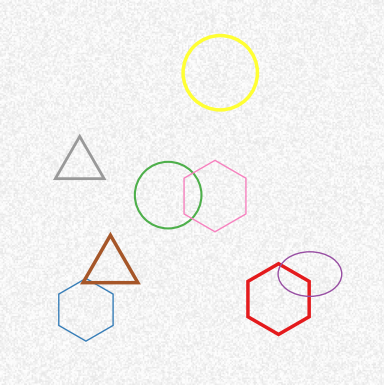[{"shape": "hexagon", "thickness": 2.5, "radius": 0.46, "center": [0.723, 0.223]}, {"shape": "hexagon", "thickness": 1, "radius": 0.41, "center": [0.223, 0.195]}, {"shape": "circle", "thickness": 1.5, "radius": 0.43, "center": [0.437, 0.493]}, {"shape": "oval", "thickness": 1, "radius": 0.41, "center": [0.805, 0.288]}, {"shape": "circle", "thickness": 2.5, "radius": 0.48, "center": [0.572, 0.811]}, {"shape": "triangle", "thickness": 2.5, "radius": 0.41, "center": [0.287, 0.307]}, {"shape": "hexagon", "thickness": 1, "radius": 0.46, "center": [0.558, 0.491]}, {"shape": "triangle", "thickness": 2, "radius": 0.37, "center": [0.207, 0.572]}]